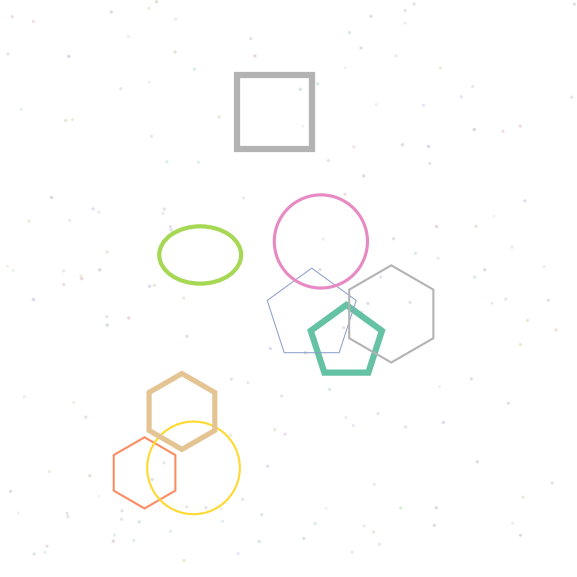[{"shape": "pentagon", "thickness": 3, "radius": 0.32, "center": [0.6, 0.406]}, {"shape": "hexagon", "thickness": 1, "radius": 0.31, "center": [0.25, 0.18]}, {"shape": "pentagon", "thickness": 0.5, "radius": 0.4, "center": [0.54, 0.454]}, {"shape": "circle", "thickness": 1.5, "radius": 0.4, "center": [0.556, 0.581]}, {"shape": "oval", "thickness": 2, "radius": 0.35, "center": [0.347, 0.558]}, {"shape": "circle", "thickness": 1, "radius": 0.4, "center": [0.335, 0.189]}, {"shape": "hexagon", "thickness": 2.5, "radius": 0.33, "center": [0.315, 0.287]}, {"shape": "square", "thickness": 3, "radius": 0.32, "center": [0.475, 0.805]}, {"shape": "hexagon", "thickness": 1, "radius": 0.42, "center": [0.678, 0.456]}]